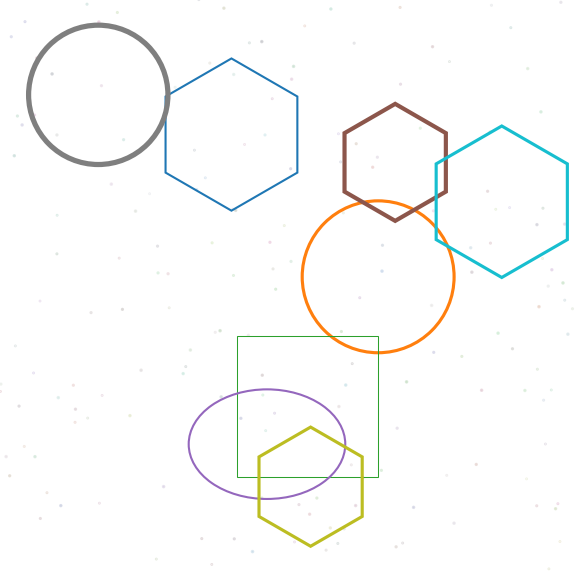[{"shape": "hexagon", "thickness": 1, "radius": 0.66, "center": [0.401, 0.766]}, {"shape": "circle", "thickness": 1.5, "radius": 0.66, "center": [0.655, 0.52]}, {"shape": "square", "thickness": 0.5, "radius": 0.61, "center": [0.532, 0.296]}, {"shape": "oval", "thickness": 1, "radius": 0.68, "center": [0.462, 0.23]}, {"shape": "hexagon", "thickness": 2, "radius": 0.51, "center": [0.684, 0.718]}, {"shape": "circle", "thickness": 2.5, "radius": 0.6, "center": [0.17, 0.835]}, {"shape": "hexagon", "thickness": 1.5, "radius": 0.52, "center": [0.538, 0.156]}, {"shape": "hexagon", "thickness": 1.5, "radius": 0.66, "center": [0.869, 0.65]}]